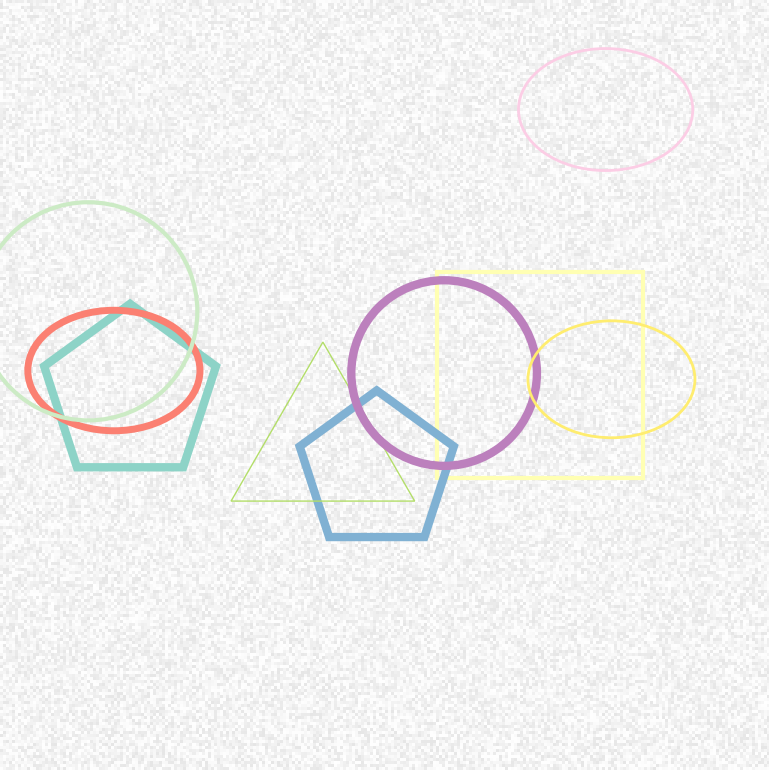[{"shape": "pentagon", "thickness": 3, "radius": 0.59, "center": [0.169, 0.488]}, {"shape": "square", "thickness": 1.5, "radius": 0.67, "center": [0.701, 0.513]}, {"shape": "oval", "thickness": 2.5, "radius": 0.56, "center": [0.148, 0.519]}, {"shape": "pentagon", "thickness": 3, "radius": 0.53, "center": [0.489, 0.388]}, {"shape": "triangle", "thickness": 0.5, "radius": 0.69, "center": [0.419, 0.418]}, {"shape": "oval", "thickness": 1, "radius": 0.57, "center": [0.787, 0.858]}, {"shape": "circle", "thickness": 3, "radius": 0.6, "center": [0.577, 0.515]}, {"shape": "circle", "thickness": 1.5, "radius": 0.71, "center": [0.115, 0.596]}, {"shape": "oval", "thickness": 1, "radius": 0.54, "center": [0.794, 0.507]}]